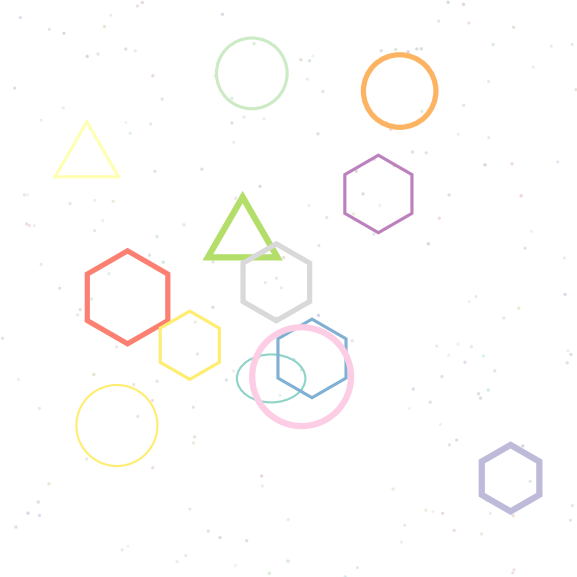[{"shape": "oval", "thickness": 1, "radius": 0.3, "center": [0.47, 0.344]}, {"shape": "triangle", "thickness": 1.5, "radius": 0.32, "center": [0.15, 0.725]}, {"shape": "hexagon", "thickness": 3, "radius": 0.29, "center": [0.884, 0.171]}, {"shape": "hexagon", "thickness": 2.5, "radius": 0.4, "center": [0.221, 0.484]}, {"shape": "hexagon", "thickness": 1.5, "radius": 0.34, "center": [0.54, 0.378]}, {"shape": "circle", "thickness": 2.5, "radius": 0.31, "center": [0.692, 0.842]}, {"shape": "triangle", "thickness": 3, "radius": 0.35, "center": [0.42, 0.588]}, {"shape": "circle", "thickness": 3, "radius": 0.43, "center": [0.522, 0.347]}, {"shape": "hexagon", "thickness": 2.5, "radius": 0.33, "center": [0.479, 0.51]}, {"shape": "hexagon", "thickness": 1.5, "radius": 0.34, "center": [0.655, 0.663]}, {"shape": "circle", "thickness": 1.5, "radius": 0.31, "center": [0.436, 0.872]}, {"shape": "hexagon", "thickness": 1.5, "radius": 0.3, "center": [0.329, 0.401]}, {"shape": "circle", "thickness": 1, "radius": 0.35, "center": [0.202, 0.262]}]